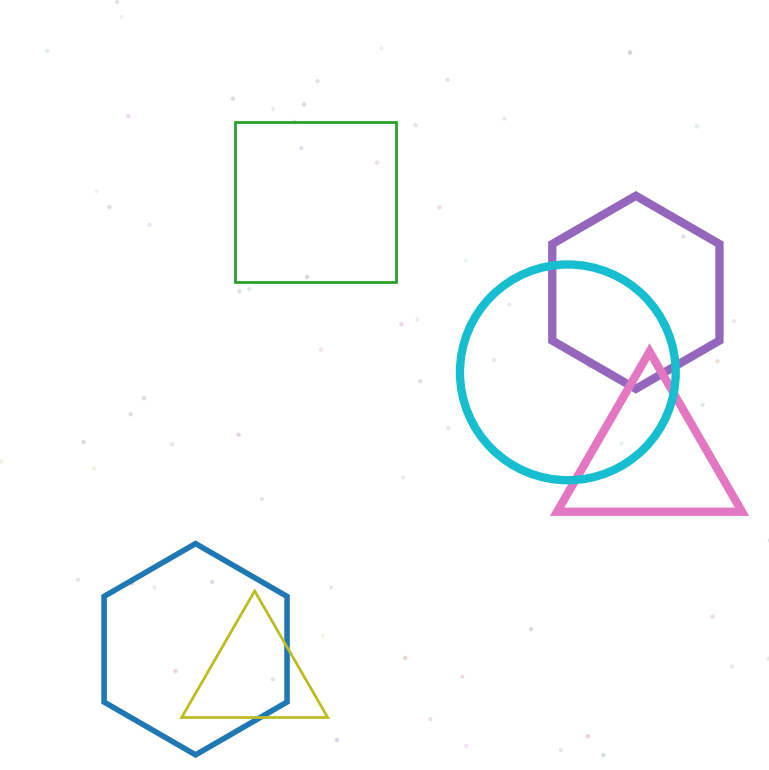[{"shape": "hexagon", "thickness": 2, "radius": 0.69, "center": [0.254, 0.157]}, {"shape": "square", "thickness": 1, "radius": 0.52, "center": [0.41, 0.738]}, {"shape": "hexagon", "thickness": 3, "radius": 0.63, "center": [0.826, 0.62]}, {"shape": "triangle", "thickness": 3, "radius": 0.69, "center": [0.844, 0.405]}, {"shape": "triangle", "thickness": 1, "radius": 0.55, "center": [0.331, 0.123]}, {"shape": "circle", "thickness": 3, "radius": 0.7, "center": [0.737, 0.516]}]